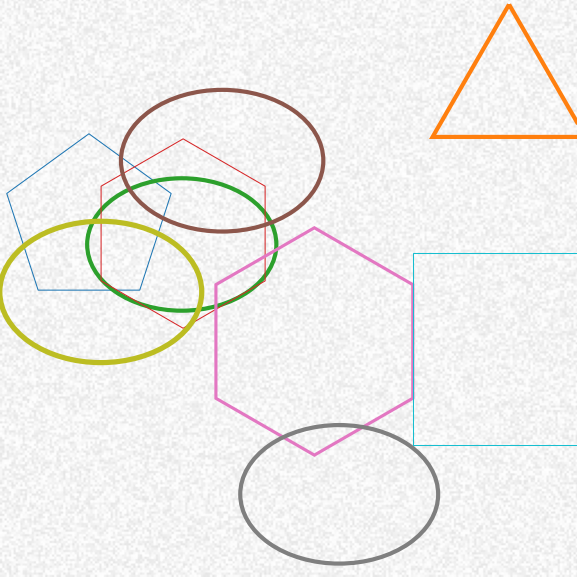[{"shape": "pentagon", "thickness": 0.5, "radius": 0.75, "center": [0.154, 0.618]}, {"shape": "triangle", "thickness": 2, "radius": 0.76, "center": [0.881, 0.838]}, {"shape": "oval", "thickness": 2, "radius": 0.82, "center": [0.315, 0.576]}, {"shape": "hexagon", "thickness": 0.5, "radius": 0.82, "center": [0.317, 0.595]}, {"shape": "oval", "thickness": 2, "radius": 0.88, "center": [0.385, 0.721]}, {"shape": "hexagon", "thickness": 1.5, "radius": 0.98, "center": [0.544, 0.408]}, {"shape": "oval", "thickness": 2, "radius": 0.86, "center": [0.587, 0.143]}, {"shape": "oval", "thickness": 2.5, "radius": 0.87, "center": [0.174, 0.494]}, {"shape": "square", "thickness": 0.5, "radius": 0.83, "center": [0.881, 0.394]}]